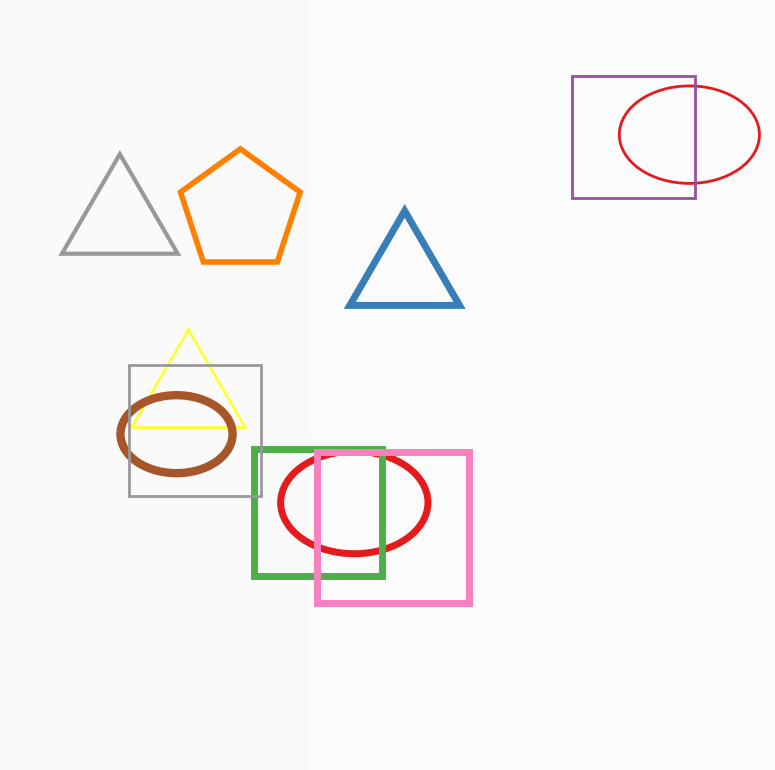[{"shape": "oval", "thickness": 2.5, "radius": 0.48, "center": [0.457, 0.347]}, {"shape": "oval", "thickness": 1, "radius": 0.45, "center": [0.89, 0.825]}, {"shape": "triangle", "thickness": 2.5, "radius": 0.41, "center": [0.522, 0.644]}, {"shape": "square", "thickness": 2.5, "radius": 0.41, "center": [0.41, 0.335]}, {"shape": "square", "thickness": 1, "radius": 0.4, "center": [0.817, 0.822]}, {"shape": "pentagon", "thickness": 2, "radius": 0.41, "center": [0.31, 0.725]}, {"shape": "triangle", "thickness": 1, "radius": 0.42, "center": [0.243, 0.487]}, {"shape": "oval", "thickness": 3, "radius": 0.36, "center": [0.228, 0.436]}, {"shape": "square", "thickness": 2.5, "radius": 0.49, "center": [0.507, 0.315]}, {"shape": "square", "thickness": 1, "radius": 0.43, "center": [0.252, 0.441]}, {"shape": "triangle", "thickness": 1.5, "radius": 0.43, "center": [0.155, 0.714]}]